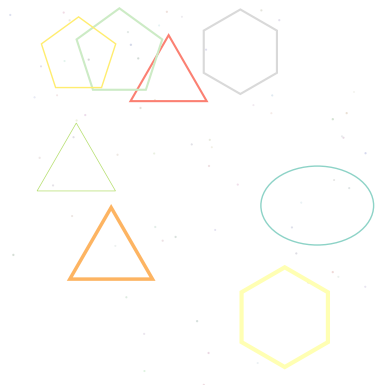[{"shape": "oval", "thickness": 1, "radius": 0.73, "center": [0.824, 0.466]}, {"shape": "hexagon", "thickness": 3, "radius": 0.65, "center": [0.74, 0.176]}, {"shape": "triangle", "thickness": 1.5, "radius": 0.57, "center": [0.438, 0.794]}, {"shape": "triangle", "thickness": 2.5, "radius": 0.62, "center": [0.289, 0.337]}, {"shape": "triangle", "thickness": 0.5, "radius": 0.59, "center": [0.198, 0.563]}, {"shape": "hexagon", "thickness": 1.5, "radius": 0.55, "center": [0.624, 0.866]}, {"shape": "pentagon", "thickness": 1.5, "radius": 0.58, "center": [0.31, 0.861]}, {"shape": "pentagon", "thickness": 1, "radius": 0.51, "center": [0.204, 0.855]}]